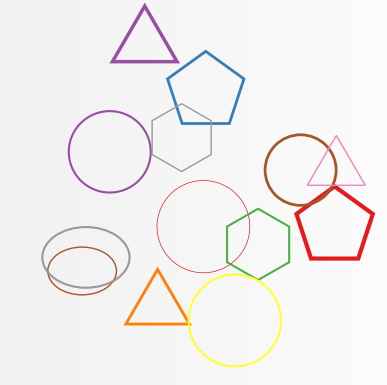[{"shape": "pentagon", "thickness": 3, "radius": 0.52, "center": [0.864, 0.412]}, {"shape": "circle", "thickness": 0.5, "radius": 0.6, "center": [0.525, 0.411]}, {"shape": "pentagon", "thickness": 2, "radius": 0.52, "center": [0.531, 0.763]}, {"shape": "hexagon", "thickness": 1.5, "radius": 0.46, "center": [0.666, 0.365]}, {"shape": "triangle", "thickness": 2.5, "radius": 0.48, "center": [0.374, 0.888]}, {"shape": "circle", "thickness": 1.5, "radius": 0.53, "center": [0.283, 0.606]}, {"shape": "triangle", "thickness": 2, "radius": 0.47, "center": [0.407, 0.206]}, {"shape": "circle", "thickness": 1.5, "radius": 0.6, "center": [0.606, 0.168]}, {"shape": "circle", "thickness": 2, "radius": 0.46, "center": [0.776, 0.558]}, {"shape": "oval", "thickness": 1, "radius": 0.44, "center": [0.212, 0.296]}, {"shape": "triangle", "thickness": 1, "radius": 0.43, "center": [0.868, 0.562]}, {"shape": "hexagon", "thickness": 1, "radius": 0.44, "center": [0.469, 0.643]}, {"shape": "oval", "thickness": 1.5, "radius": 0.56, "center": [0.222, 0.331]}]